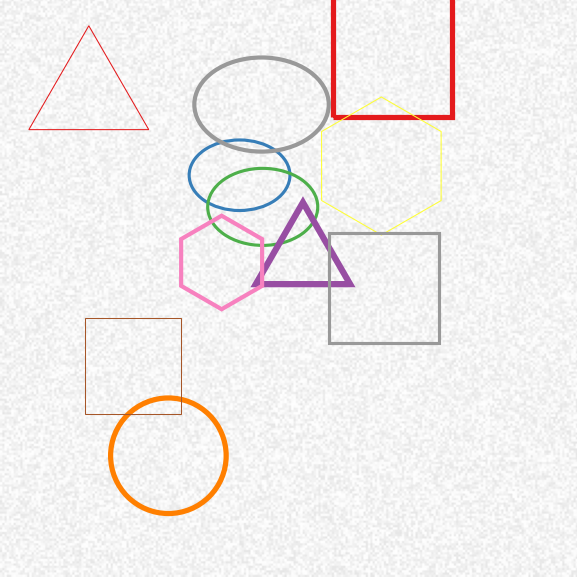[{"shape": "square", "thickness": 2.5, "radius": 0.52, "center": [0.68, 0.899]}, {"shape": "triangle", "thickness": 0.5, "radius": 0.6, "center": [0.154, 0.835]}, {"shape": "oval", "thickness": 1.5, "radius": 0.44, "center": [0.415, 0.696]}, {"shape": "oval", "thickness": 1.5, "radius": 0.48, "center": [0.455, 0.641]}, {"shape": "triangle", "thickness": 3, "radius": 0.47, "center": [0.525, 0.554]}, {"shape": "circle", "thickness": 2.5, "radius": 0.5, "center": [0.292, 0.21]}, {"shape": "hexagon", "thickness": 0.5, "radius": 0.6, "center": [0.66, 0.712]}, {"shape": "square", "thickness": 0.5, "radius": 0.42, "center": [0.23, 0.365]}, {"shape": "hexagon", "thickness": 2, "radius": 0.4, "center": [0.384, 0.545]}, {"shape": "oval", "thickness": 2, "radius": 0.58, "center": [0.453, 0.818]}, {"shape": "square", "thickness": 1.5, "radius": 0.48, "center": [0.665, 0.5]}]